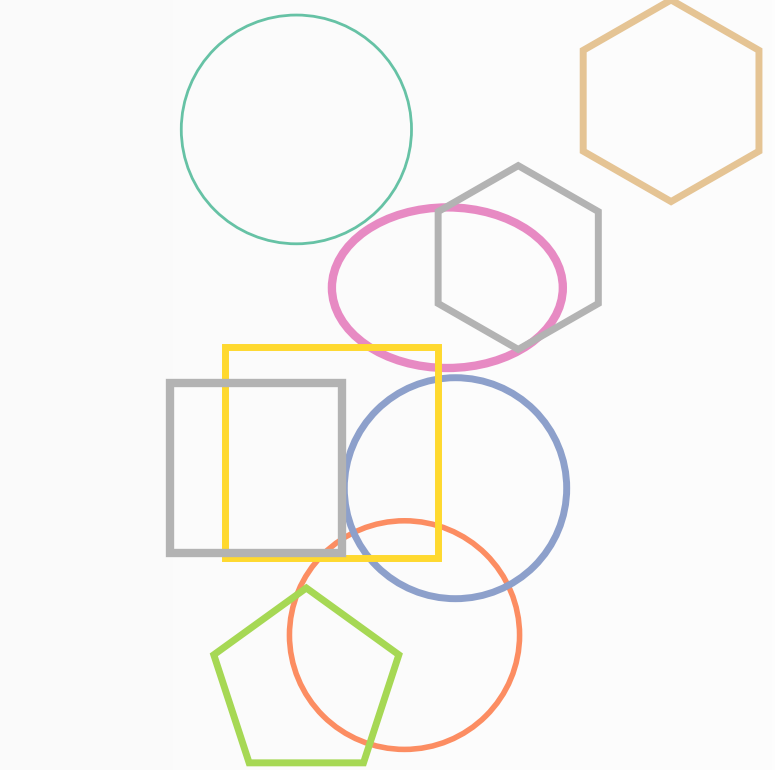[{"shape": "circle", "thickness": 1, "radius": 0.74, "center": [0.382, 0.832]}, {"shape": "circle", "thickness": 2, "radius": 0.74, "center": [0.522, 0.175]}, {"shape": "circle", "thickness": 2.5, "radius": 0.72, "center": [0.588, 0.366]}, {"shape": "oval", "thickness": 3, "radius": 0.74, "center": [0.577, 0.626]}, {"shape": "pentagon", "thickness": 2.5, "radius": 0.63, "center": [0.395, 0.111]}, {"shape": "square", "thickness": 2.5, "radius": 0.69, "center": [0.428, 0.413]}, {"shape": "hexagon", "thickness": 2.5, "radius": 0.65, "center": [0.866, 0.869]}, {"shape": "hexagon", "thickness": 2.5, "radius": 0.6, "center": [0.669, 0.666]}, {"shape": "square", "thickness": 3, "radius": 0.55, "center": [0.33, 0.392]}]